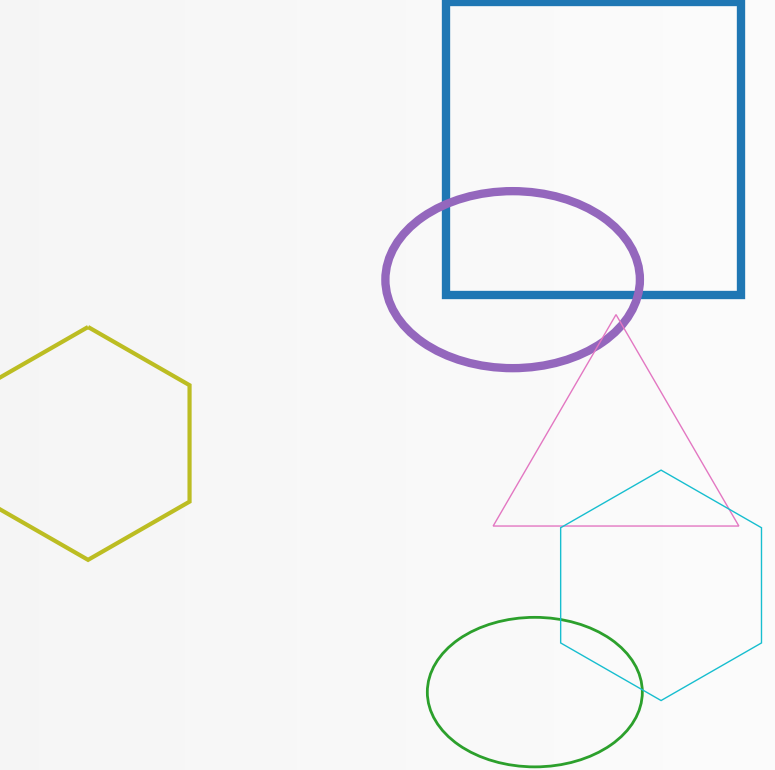[{"shape": "square", "thickness": 3, "radius": 0.95, "center": [0.766, 0.807]}, {"shape": "oval", "thickness": 1, "radius": 0.69, "center": [0.69, 0.101]}, {"shape": "oval", "thickness": 3, "radius": 0.82, "center": [0.661, 0.637]}, {"shape": "triangle", "thickness": 0.5, "radius": 0.92, "center": [0.795, 0.408]}, {"shape": "hexagon", "thickness": 1.5, "radius": 0.76, "center": [0.114, 0.424]}, {"shape": "hexagon", "thickness": 0.5, "radius": 0.75, "center": [0.853, 0.24]}]